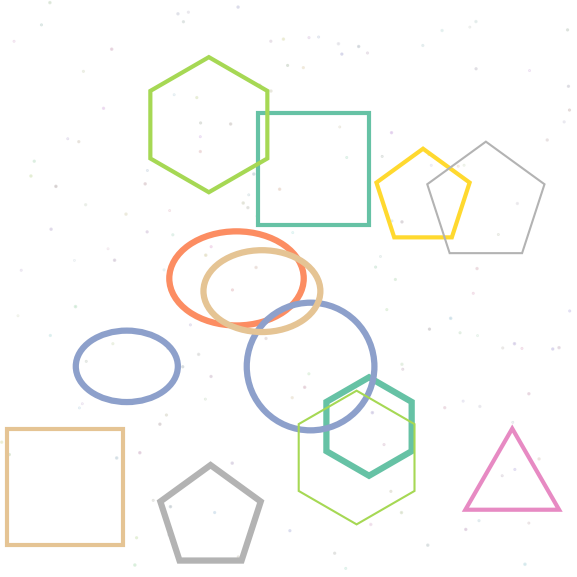[{"shape": "hexagon", "thickness": 3, "radius": 0.43, "center": [0.639, 0.261]}, {"shape": "square", "thickness": 2, "radius": 0.48, "center": [0.543, 0.706]}, {"shape": "oval", "thickness": 3, "radius": 0.58, "center": [0.41, 0.517]}, {"shape": "circle", "thickness": 3, "radius": 0.55, "center": [0.538, 0.364]}, {"shape": "oval", "thickness": 3, "radius": 0.44, "center": [0.22, 0.365]}, {"shape": "triangle", "thickness": 2, "radius": 0.47, "center": [0.887, 0.163]}, {"shape": "hexagon", "thickness": 1, "radius": 0.58, "center": [0.617, 0.207]}, {"shape": "hexagon", "thickness": 2, "radius": 0.58, "center": [0.362, 0.783]}, {"shape": "pentagon", "thickness": 2, "radius": 0.42, "center": [0.733, 0.657]}, {"shape": "square", "thickness": 2, "radius": 0.5, "center": [0.113, 0.156]}, {"shape": "oval", "thickness": 3, "radius": 0.51, "center": [0.454, 0.495]}, {"shape": "pentagon", "thickness": 1, "radius": 0.53, "center": [0.841, 0.647]}, {"shape": "pentagon", "thickness": 3, "radius": 0.46, "center": [0.365, 0.102]}]